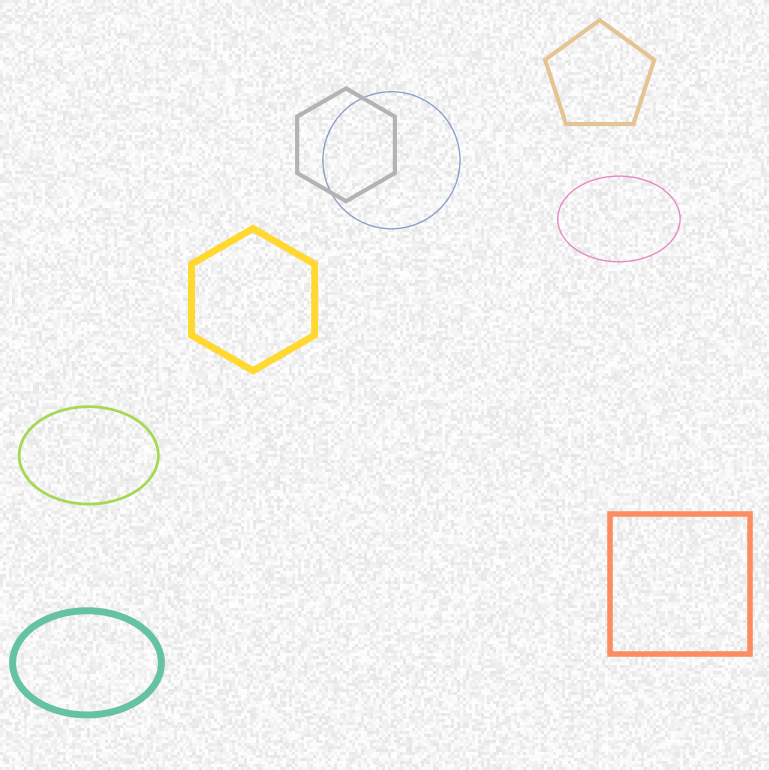[{"shape": "oval", "thickness": 2.5, "radius": 0.48, "center": [0.113, 0.139]}, {"shape": "square", "thickness": 2, "radius": 0.45, "center": [0.884, 0.241]}, {"shape": "circle", "thickness": 0.5, "radius": 0.45, "center": [0.508, 0.792]}, {"shape": "oval", "thickness": 0.5, "radius": 0.4, "center": [0.804, 0.716]}, {"shape": "oval", "thickness": 1, "radius": 0.45, "center": [0.115, 0.409]}, {"shape": "hexagon", "thickness": 2.5, "radius": 0.46, "center": [0.329, 0.611]}, {"shape": "pentagon", "thickness": 1.5, "radius": 0.37, "center": [0.779, 0.899]}, {"shape": "hexagon", "thickness": 1.5, "radius": 0.37, "center": [0.449, 0.812]}]